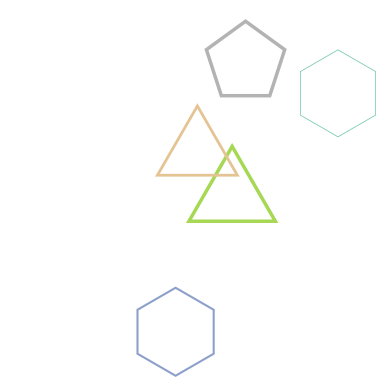[{"shape": "hexagon", "thickness": 0.5, "radius": 0.56, "center": [0.878, 0.758]}, {"shape": "hexagon", "thickness": 1.5, "radius": 0.57, "center": [0.456, 0.138]}, {"shape": "triangle", "thickness": 2.5, "radius": 0.65, "center": [0.603, 0.49]}, {"shape": "triangle", "thickness": 2, "radius": 0.6, "center": [0.513, 0.605]}, {"shape": "pentagon", "thickness": 2.5, "radius": 0.53, "center": [0.638, 0.838]}]